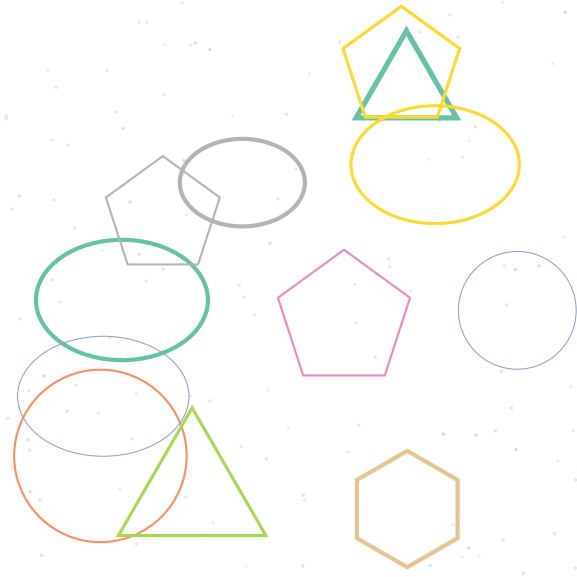[{"shape": "triangle", "thickness": 2.5, "radius": 0.5, "center": [0.704, 0.845]}, {"shape": "oval", "thickness": 2, "radius": 0.74, "center": [0.211, 0.48]}, {"shape": "circle", "thickness": 1, "radius": 0.75, "center": [0.174, 0.21]}, {"shape": "oval", "thickness": 0.5, "radius": 0.74, "center": [0.179, 0.313]}, {"shape": "circle", "thickness": 0.5, "radius": 0.51, "center": [0.896, 0.462]}, {"shape": "pentagon", "thickness": 1, "radius": 0.6, "center": [0.596, 0.446]}, {"shape": "triangle", "thickness": 1.5, "radius": 0.74, "center": [0.333, 0.145]}, {"shape": "oval", "thickness": 1.5, "radius": 0.73, "center": [0.753, 0.714]}, {"shape": "pentagon", "thickness": 1.5, "radius": 0.53, "center": [0.695, 0.882]}, {"shape": "hexagon", "thickness": 2, "radius": 0.5, "center": [0.705, 0.118]}, {"shape": "pentagon", "thickness": 1, "radius": 0.52, "center": [0.282, 0.625]}, {"shape": "oval", "thickness": 2, "radius": 0.54, "center": [0.42, 0.683]}]